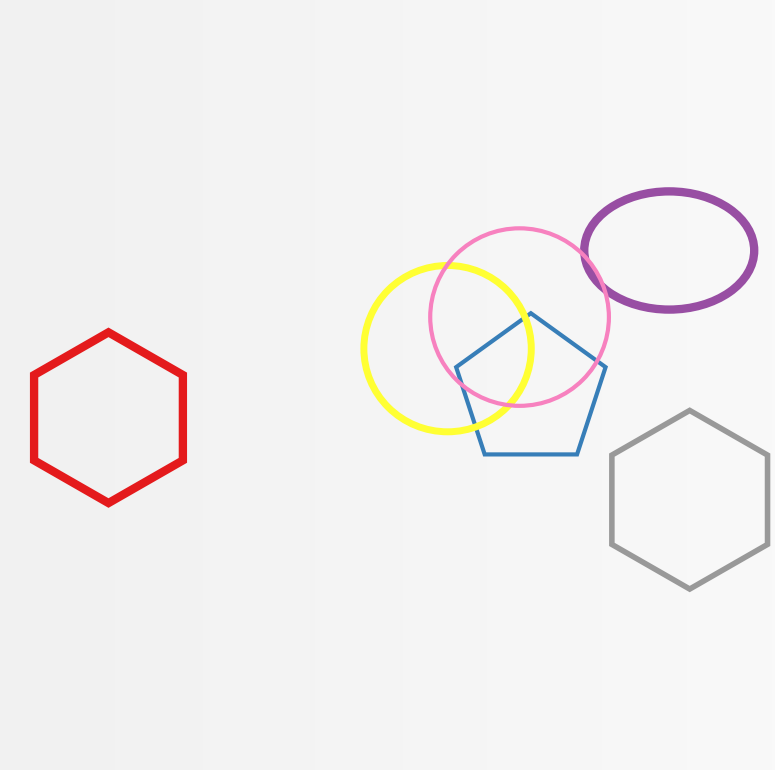[{"shape": "hexagon", "thickness": 3, "radius": 0.55, "center": [0.14, 0.458]}, {"shape": "pentagon", "thickness": 1.5, "radius": 0.51, "center": [0.685, 0.492]}, {"shape": "oval", "thickness": 3, "radius": 0.55, "center": [0.864, 0.675]}, {"shape": "circle", "thickness": 2.5, "radius": 0.54, "center": [0.578, 0.547]}, {"shape": "circle", "thickness": 1.5, "radius": 0.58, "center": [0.67, 0.588]}, {"shape": "hexagon", "thickness": 2, "radius": 0.58, "center": [0.89, 0.351]}]